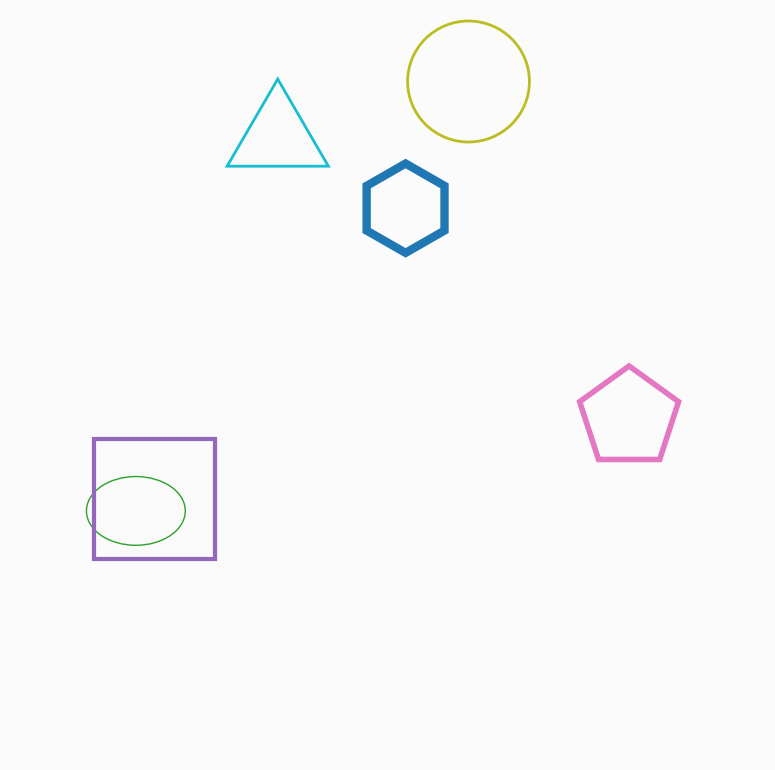[{"shape": "hexagon", "thickness": 3, "radius": 0.29, "center": [0.523, 0.73]}, {"shape": "oval", "thickness": 0.5, "radius": 0.32, "center": [0.175, 0.336]}, {"shape": "square", "thickness": 1.5, "radius": 0.39, "center": [0.199, 0.352]}, {"shape": "pentagon", "thickness": 2, "radius": 0.34, "center": [0.812, 0.458]}, {"shape": "circle", "thickness": 1, "radius": 0.39, "center": [0.605, 0.894]}, {"shape": "triangle", "thickness": 1, "radius": 0.38, "center": [0.358, 0.822]}]